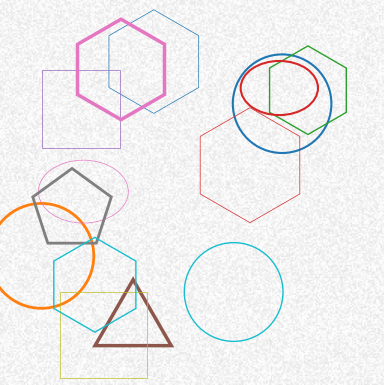[{"shape": "circle", "thickness": 1.5, "radius": 0.64, "center": [0.733, 0.731]}, {"shape": "hexagon", "thickness": 0.5, "radius": 0.67, "center": [0.4, 0.84]}, {"shape": "circle", "thickness": 2, "radius": 0.68, "center": [0.107, 0.335]}, {"shape": "hexagon", "thickness": 1, "radius": 0.58, "center": [0.8, 0.766]}, {"shape": "hexagon", "thickness": 0.5, "radius": 0.75, "center": [0.649, 0.571]}, {"shape": "oval", "thickness": 1.5, "radius": 0.5, "center": [0.726, 0.771]}, {"shape": "square", "thickness": 0.5, "radius": 0.51, "center": [0.21, 0.717]}, {"shape": "triangle", "thickness": 2.5, "radius": 0.57, "center": [0.346, 0.159]}, {"shape": "hexagon", "thickness": 2.5, "radius": 0.65, "center": [0.314, 0.82]}, {"shape": "oval", "thickness": 0.5, "radius": 0.58, "center": [0.217, 0.502]}, {"shape": "pentagon", "thickness": 2, "radius": 0.54, "center": [0.187, 0.455]}, {"shape": "square", "thickness": 0.5, "radius": 0.56, "center": [0.269, 0.13]}, {"shape": "circle", "thickness": 1, "radius": 0.64, "center": [0.607, 0.242]}, {"shape": "hexagon", "thickness": 1, "radius": 0.62, "center": [0.246, 0.26]}]